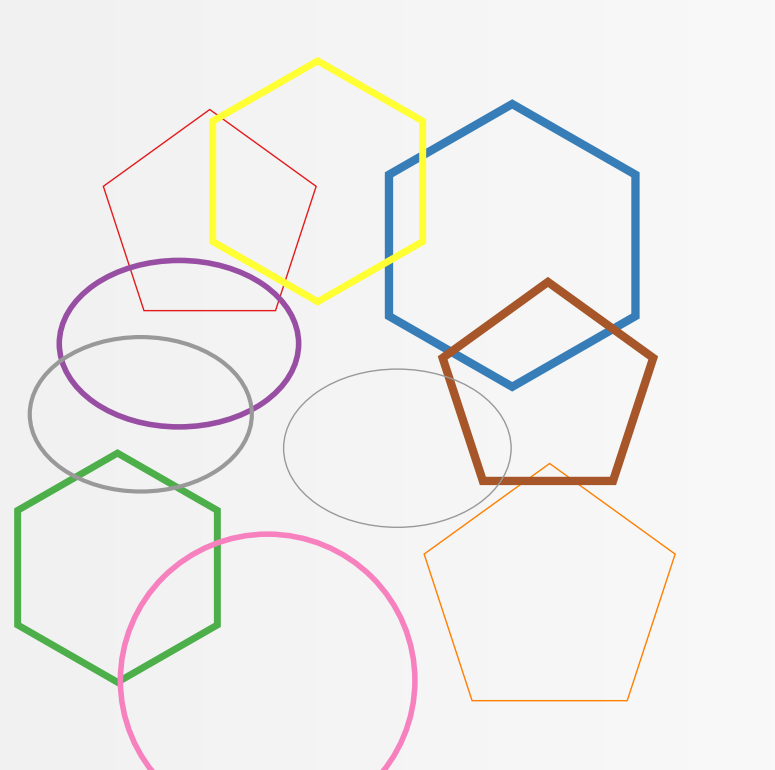[{"shape": "pentagon", "thickness": 0.5, "radius": 0.72, "center": [0.271, 0.713]}, {"shape": "hexagon", "thickness": 3, "radius": 0.92, "center": [0.661, 0.681]}, {"shape": "hexagon", "thickness": 2.5, "radius": 0.74, "center": [0.152, 0.263]}, {"shape": "oval", "thickness": 2, "radius": 0.77, "center": [0.231, 0.554]}, {"shape": "pentagon", "thickness": 0.5, "radius": 0.85, "center": [0.709, 0.228]}, {"shape": "hexagon", "thickness": 2.5, "radius": 0.78, "center": [0.41, 0.765]}, {"shape": "pentagon", "thickness": 3, "radius": 0.71, "center": [0.707, 0.491]}, {"shape": "circle", "thickness": 2, "radius": 0.95, "center": [0.345, 0.116]}, {"shape": "oval", "thickness": 0.5, "radius": 0.73, "center": [0.513, 0.418]}, {"shape": "oval", "thickness": 1.5, "radius": 0.72, "center": [0.182, 0.462]}]